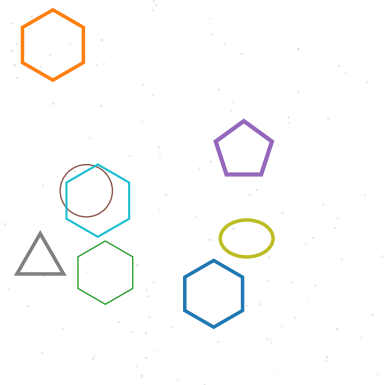[{"shape": "hexagon", "thickness": 2.5, "radius": 0.43, "center": [0.555, 0.237]}, {"shape": "hexagon", "thickness": 2.5, "radius": 0.46, "center": [0.137, 0.883]}, {"shape": "hexagon", "thickness": 1, "radius": 0.41, "center": [0.274, 0.292]}, {"shape": "pentagon", "thickness": 3, "radius": 0.38, "center": [0.633, 0.609]}, {"shape": "circle", "thickness": 1, "radius": 0.34, "center": [0.224, 0.504]}, {"shape": "triangle", "thickness": 2.5, "radius": 0.35, "center": [0.105, 0.323]}, {"shape": "oval", "thickness": 2.5, "radius": 0.34, "center": [0.641, 0.381]}, {"shape": "hexagon", "thickness": 1.5, "radius": 0.47, "center": [0.254, 0.479]}]